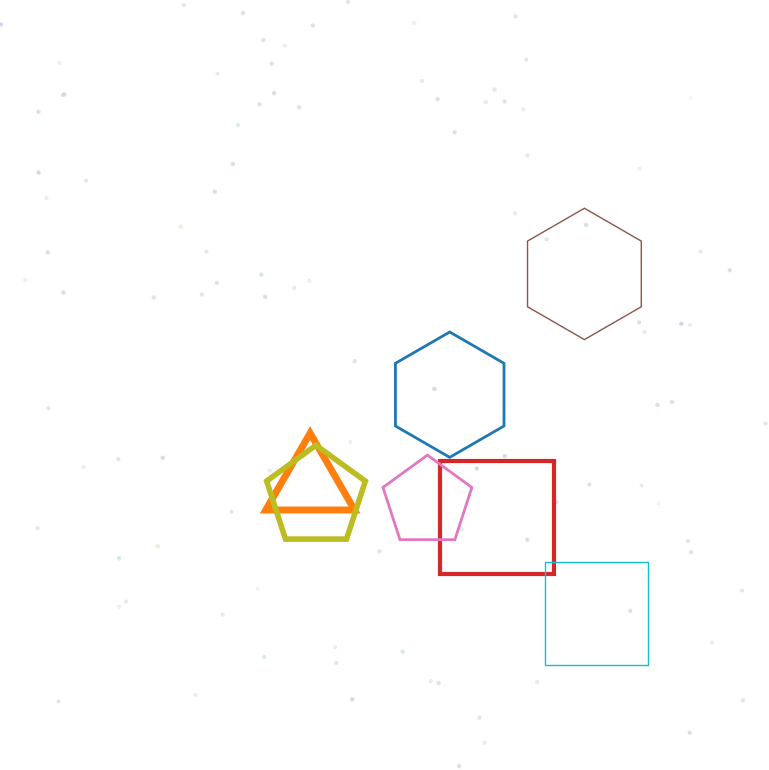[{"shape": "hexagon", "thickness": 1, "radius": 0.41, "center": [0.584, 0.487]}, {"shape": "triangle", "thickness": 2.5, "radius": 0.33, "center": [0.403, 0.371]}, {"shape": "square", "thickness": 1.5, "radius": 0.37, "center": [0.645, 0.328]}, {"shape": "hexagon", "thickness": 0.5, "radius": 0.43, "center": [0.759, 0.644]}, {"shape": "pentagon", "thickness": 1, "radius": 0.3, "center": [0.555, 0.348]}, {"shape": "pentagon", "thickness": 2, "radius": 0.34, "center": [0.41, 0.354]}, {"shape": "square", "thickness": 0.5, "radius": 0.33, "center": [0.774, 0.204]}]